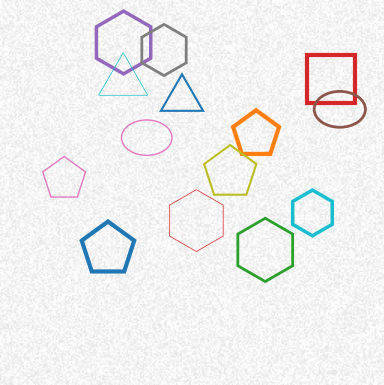[{"shape": "triangle", "thickness": 1.5, "radius": 0.32, "center": [0.473, 0.744]}, {"shape": "pentagon", "thickness": 3, "radius": 0.36, "center": [0.28, 0.353]}, {"shape": "pentagon", "thickness": 3, "radius": 0.31, "center": [0.665, 0.651]}, {"shape": "hexagon", "thickness": 2, "radius": 0.41, "center": [0.689, 0.351]}, {"shape": "square", "thickness": 3, "radius": 0.31, "center": [0.859, 0.794]}, {"shape": "hexagon", "thickness": 0.5, "radius": 0.4, "center": [0.51, 0.427]}, {"shape": "hexagon", "thickness": 2.5, "radius": 0.41, "center": [0.321, 0.89]}, {"shape": "oval", "thickness": 2, "radius": 0.33, "center": [0.883, 0.716]}, {"shape": "oval", "thickness": 1, "radius": 0.33, "center": [0.381, 0.642]}, {"shape": "pentagon", "thickness": 1, "radius": 0.29, "center": [0.167, 0.535]}, {"shape": "hexagon", "thickness": 2, "radius": 0.33, "center": [0.426, 0.87]}, {"shape": "pentagon", "thickness": 1.5, "radius": 0.36, "center": [0.598, 0.552]}, {"shape": "triangle", "thickness": 0.5, "radius": 0.37, "center": [0.32, 0.789]}, {"shape": "hexagon", "thickness": 2.5, "radius": 0.3, "center": [0.812, 0.447]}]